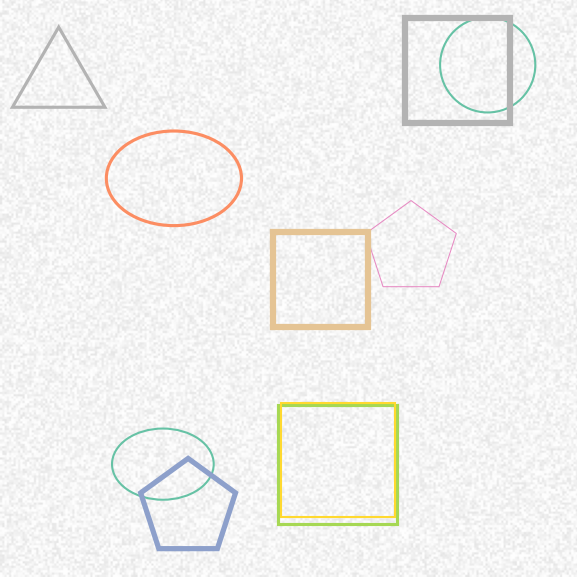[{"shape": "circle", "thickness": 1, "radius": 0.41, "center": [0.844, 0.887]}, {"shape": "oval", "thickness": 1, "radius": 0.44, "center": [0.282, 0.195]}, {"shape": "oval", "thickness": 1.5, "radius": 0.59, "center": [0.301, 0.69]}, {"shape": "pentagon", "thickness": 2.5, "radius": 0.43, "center": [0.326, 0.119]}, {"shape": "pentagon", "thickness": 0.5, "radius": 0.41, "center": [0.712, 0.569]}, {"shape": "square", "thickness": 1.5, "radius": 0.51, "center": [0.584, 0.195]}, {"shape": "square", "thickness": 1, "radius": 0.49, "center": [0.585, 0.202]}, {"shape": "square", "thickness": 3, "radius": 0.41, "center": [0.556, 0.515]}, {"shape": "square", "thickness": 3, "radius": 0.45, "center": [0.792, 0.877]}, {"shape": "triangle", "thickness": 1.5, "radius": 0.46, "center": [0.102, 0.86]}]